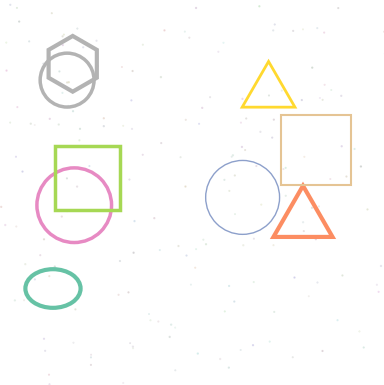[{"shape": "oval", "thickness": 3, "radius": 0.36, "center": [0.138, 0.251]}, {"shape": "triangle", "thickness": 3, "radius": 0.44, "center": [0.787, 0.429]}, {"shape": "circle", "thickness": 1, "radius": 0.48, "center": [0.63, 0.487]}, {"shape": "circle", "thickness": 2.5, "radius": 0.48, "center": [0.193, 0.467]}, {"shape": "square", "thickness": 2.5, "radius": 0.42, "center": [0.227, 0.537]}, {"shape": "triangle", "thickness": 2, "radius": 0.4, "center": [0.698, 0.761]}, {"shape": "square", "thickness": 1.5, "radius": 0.46, "center": [0.821, 0.61]}, {"shape": "hexagon", "thickness": 3, "radius": 0.36, "center": [0.189, 0.834]}, {"shape": "circle", "thickness": 2.5, "radius": 0.35, "center": [0.174, 0.792]}]